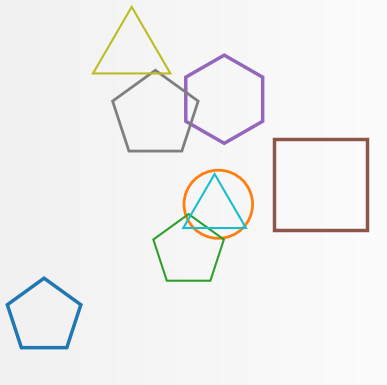[{"shape": "pentagon", "thickness": 2.5, "radius": 0.5, "center": [0.114, 0.178]}, {"shape": "circle", "thickness": 2, "radius": 0.44, "center": [0.563, 0.469]}, {"shape": "pentagon", "thickness": 1.5, "radius": 0.48, "center": [0.487, 0.348]}, {"shape": "hexagon", "thickness": 2.5, "radius": 0.57, "center": [0.579, 0.742]}, {"shape": "square", "thickness": 2.5, "radius": 0.6, "center": [0.827, 0.521]}, {"shape": "pentagon", "thickness": 2, "radius": 0.58, "center": [0.401, 0.701]}, {"shape": "triangle", "thickness": 1.5, "radius": 0.58, "center": [0.34, 0.867]}, {"shape": "triangle", "thickness": 1.5, "radius": 0.47, "center": [0.554, 0.454]}]